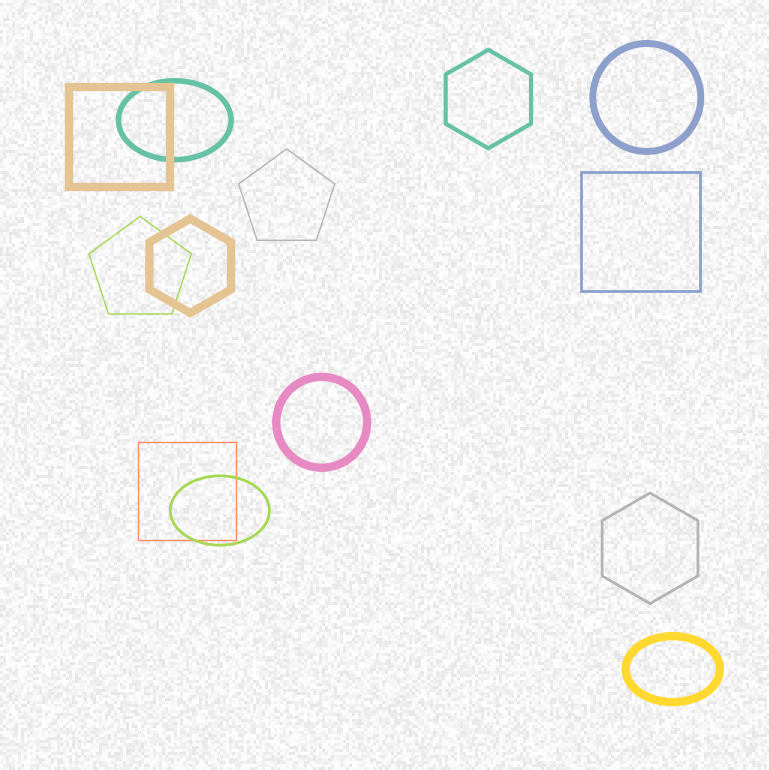[{"shape": "oval", "thickness": 2, "radius": 0.37, "center": [0.227, 0.844]}, {"shape": "hexagon", "thickness": 1.5, "radius": 0.32, "center": [0.634, 0.871]}, {"shape": "square", "thickness": 0.5, "radius": 0.32, "center": [0.243, 0.362]}, {"shape": "square", "thickness": 1, "radius": 0.39, "center": [0.832, 0.699]}, {"shape": "circle", "thickness": 2.5, "radius": 0.35, "center": [0.84, 0.873]}, {"shape": "circle", "thickness": 3, "radius": 0.29, "center": [0.418, 0.452]}, {"shape": "pentagon", "thickness": 0.5, "radius": 0.35, "center": [0.182, 0.649]}, {"shape": "oval", "thickness": 1, "radius": 0.32, "center": [0.286, 0.337]}, {"shape": "oval", "thickness": 3, "radius": 0.31, "center": [0.874, 0.131]}, {"shape": "hexagon", "thickness": 3, "radius": 0.31, "center": [0.247, 0.655]}, {"shape": "square", "thickness": 3, "radius": 0.33, "center": [0.155, 0.822]}, {"shape": "hexagon", "thickness": 1, "radius": 0.36, "center": [0.844, 0.288]}, {"shape": "pentagon", "thickness": 0.5, "radius": 0.33, "center": [0.372, 0.741]}]